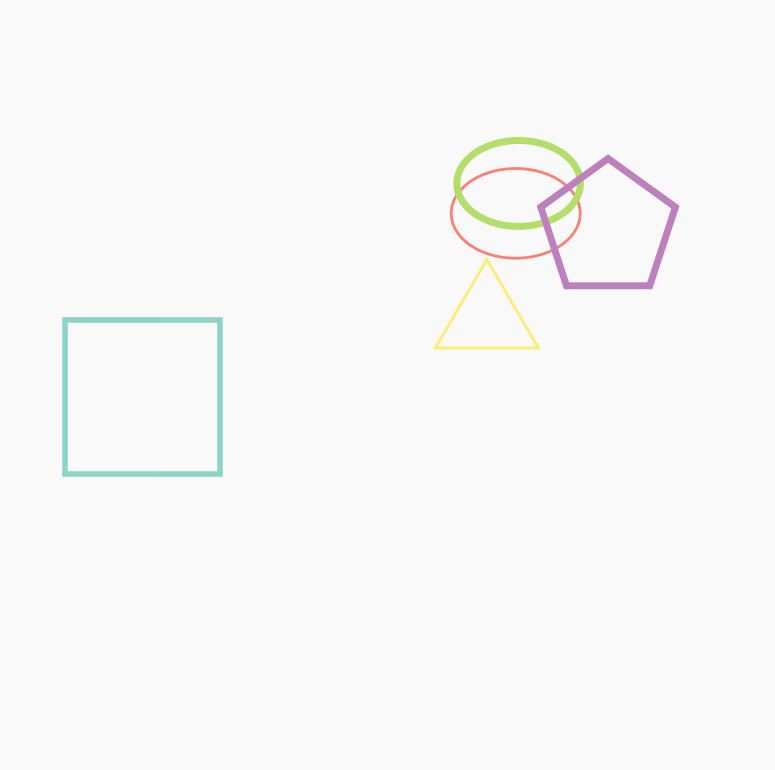[{"shape": "square", "thickness": 2, "radius": 0.5, "center": [0.184, 0.484]}, {"shape": "oval", "thickness": 1, "radius": 0.42, "center": [0.665, 0.723]}, {"shape": "oval", "thickness": 2.5, "radius": 0.4, "center": [0.669, 0.762]}, {"shape": "pentagon", "thickness": 2.5, "radius": 0.46, "center": [0.785, 0.703]}, {"shape": "triangle", "thickness": 1, "radius": 0.38, "center": [0.628, 0.586]}]